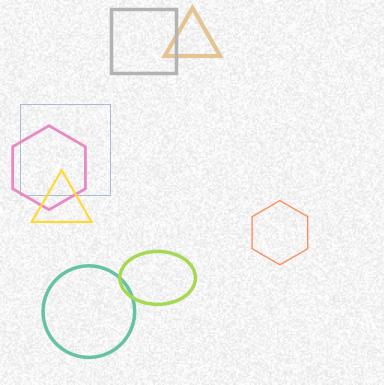[{"shape": "circle", "thickness": 2.5, "radius": 0.59, "center": [0.231, 0.191]}, {"shape": "hexagon", "thickness": 1, "radius": 0.42, "center": [0.727, 0.396]}, {"shape": "square", "thickness": 0.5, "radius": 0.59, "center": [0.169, 0.611]}, {"shape": "hexagon", "thickness": 2, "radius": 0.55, "center": [0.127, 0.564]}, {"shape": "oval", "thickness": 2.5, "radius": 0.49, "center": [0.409, 0.278]}, {"shape": "triangle", "thickness": 1.5, "radius": 0.45, "center": [0.16, 0.468]}, {"shape": "triangle", "thickness": 3, "radius": 0.42, "center": [0.5, 0.896]}, {"shape": "square", "thickness": 2.5, "radius": 0.42, "center": [0.373, 0.894]}]